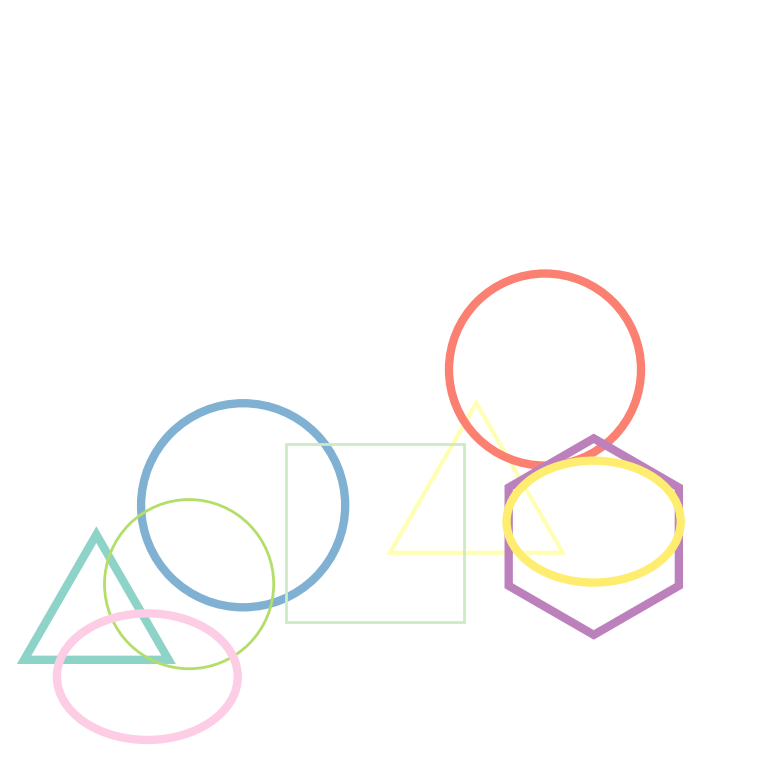[{"shape": "triangle", "thickness": 3, "radius": 0.54, "center": [0.125, 0.197]}, {"shape": "triangle", "thickness": 1.5, "radius": 0.65, "center": [0.619, 0.347]}, {"shape": "circle", "thickness": 3, "radius": 0.62, "center": [0.708, 0.52]}, {"shape": "circle", "thickness": 3, "radius": 0.66, "center": [0.316, 0.344]}, {"shape": "circle", "thickness": 1, "radius": 0.55, "center": [0.246, 0.241]}, {"shape": "oval", "thickness": 3, "radius": 0.59, "center": [0.191, 0.121]}, {"shape": "hexagon", "thickness": 3, "radius": 0.64, "center": [0.771, 0.303]}, {"shape": "square", "thickness": 1, "radius": 0.58, "center": [0.487, 0.308]}, {"shape": "oval", "thickness": 3, "radius": 0.57, "center": [0.771, 0.323]}]